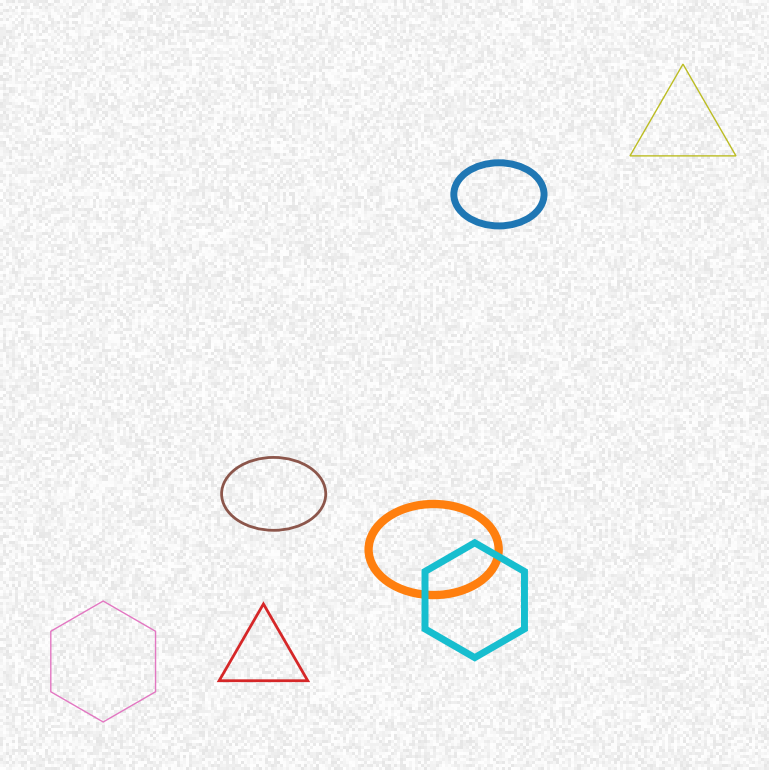[{"shape": "oval", "thickness": 2.5, "radius": 0.29, "center": [0.648, 0.748]}, {"shape": "oval", "thickness": 3, "radius": 0.42, "center": [0.563, 0.286]}, {"shape": "triangle", "thickness": 1, "radius": 0.33, "center": [0.342, 0.149]}, {"shape": "oval", "thickness": 1, "radius": 0.34, "center": [0.355, 0.359]}, {"shape": "hexagon", "thickness": 0.5, "radius": 0.39, "center": [0.134, 0.141]}, {"shape": "triangle", "thickness": 0.5, "radius": 0.4, "center": [0.887, 0.837]}, {"shape": "hexagon", "thickness": 2.5, "radius": 0.37, "center": [0.617, 0.221]}]